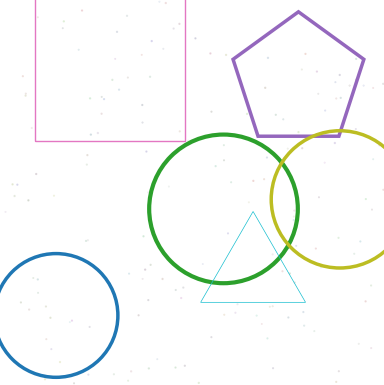[{"shape": "circle", "thickness": 2.5, "radius": 0.8, "center": [0.146, 0.181]}, {"shape": "circle", "thickness": 3, "radius": 0.97, "center": [0.581, 0.457]}, {"shape": "pentagon", "thickness": 2.5, "radius": 0.89, "center": [0.775, 0.791]}, {"shape": "square", "thickness": 1, "radius": 0.98, "center": [0.286, 0.829]}, {"shape": "circle", "thickness": 2.5, "radius": 0.89, "center": [0.883, 0.482]}, {"shape": "triangle", "thickness": 0.5, "radius": 0.79, "center": [0.657, 0.293]}]